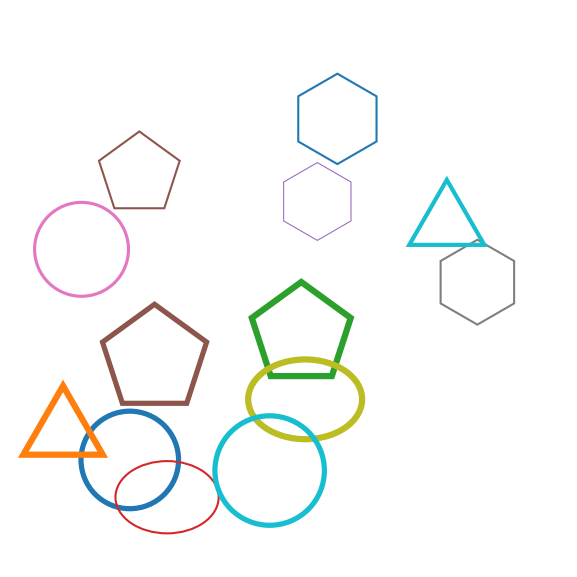[{"shape": "hexagon", "thickness": 1, "radius": 0.39, "center": [0.584, 0.793]}, {"shape": "circle", "thickness": 2.5, "radius": 0.42, "center": [0.225, 0.203]}, {"shape": "triangle", "thickness": 3, "radius": 0.4, "center": [0.109, 0.251]}, {"shape": "pentagon", "thickness": 3, "radius": 0.45, "center": [0.522, 0.421]}, {"shape": "oval", "thickness": 1, "radius": 0.45, "center": [0.289, 0.138]}, {"shape": "hexagon", "thickness": 0.5, "radius": 0.34, "center": [0.549, 0.65]}, {"shape": "pentagon", "thickness": 1, "radius": 0.37, "center": [0.241, 0.698]}, {"shape": "pentagon", "thickness": 2.5, "radius": 0.47, "center": [0.268, 0.377]}, {"shape": "circle", "thickness": 1.5, "radius": 0.41, "center": [0.141, 0.567]}, {"shape": "hexagon", "thickness": 1, "radius": 0.37, "center": [0.827, 0.51]}, {"shape": "oval", "thickness": 3, "radius": 0.49, "center": [0.528, 0.308]}, {"shape": "circle", "thickness": 2.5, "radius": 0.47, "center": [0.467, 0.184]}, {"shape": "triangle", "thickness": 2, "radius": 0.38, "center": [0.774, 0.613]}]